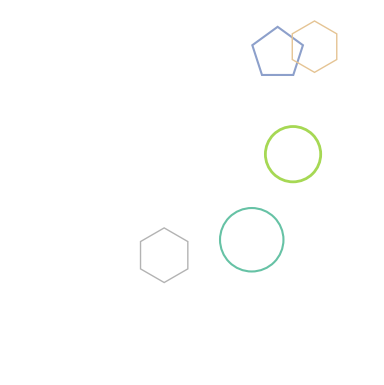[{"shape": "circle", "thickness": 1.5, "radius": 0.41, "center": [0.654, 0.377]}, {"shape": "pentagon", "thickness": 1.5, "radius": 0.35, "center": [0.721, 0.861]}, {"shape": "circle", "thickness": 2, "radius": 0.36, "center": [0.761, 0.6]}, {"shape": "hexagon", "thickness": 1, "radius": 0.33, "center": [0.817, 0.879]}, {"shape": "hexagon", "thickness": 1, "radius": 0.35, "center": [0.426, 0.337]}]